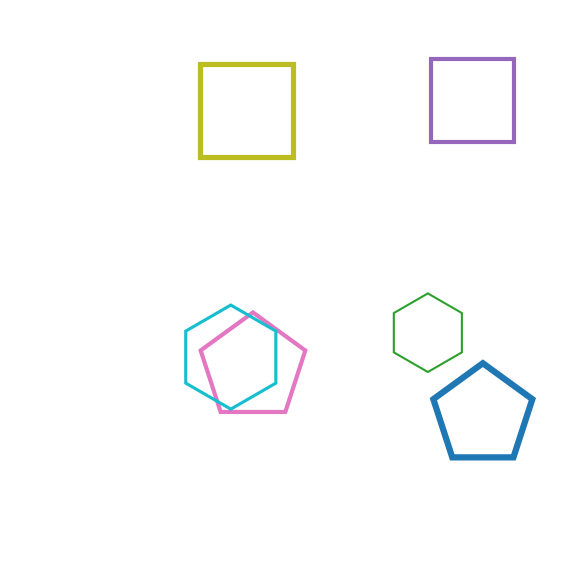[{"shape": "pentagon", "thickness": 3, "radius": 0.45, "center": [0.836, 0.28]}, {"shape": "hexagon", "thickness": 1, "radius": 0.34, "center": [0.741, 0.423]}, {"shape": "square", "thickness": 2, "radius": 0.36, "center": [0.818, 0.826]}, {"shape": "pentagon", "thickness": 2, "radius": 0.48, "center": [0.438, 0.363]}, {"shape": "square", "thickness": 2.5, "radius": 0.4, "center": [0.428, 0.807]}, {"shape": "hexagon", "thickness": 1.5, "radius": 0.45, "center": [0.4, 0.381]}]